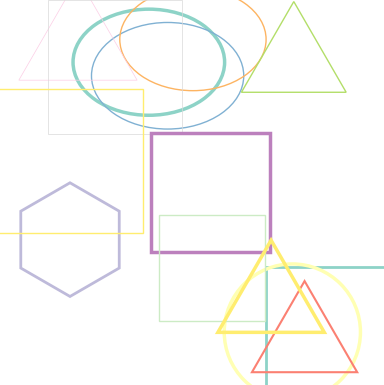[{"shape": "square", "thickness": 2, "radius": 0.8, "center": [0.851, 0.145]}, {"shape": "oval", "thickness": 2.5, "radius": 0.98, "center": [0.387, 0.838]}, {"shape": "circle", "thickness": 2.5, "radius": 0.88, "center": [0.759, 0.138]}, {"shape": "hexagon", "thickness": 2, "radius": 0.74, "center": [0.182, 0.378]}, {"shape": "triangle", "thickness": 1.5, "radius": 0.79, "center": [0.791, 0.112]}, {"shape": "oval", "thickness": 1, "radius": 0.99, "center": [0.435, 0.803]}, {"shape": "oval", "thickness": 1, "radius": 0.95, "center": [0.501, 0.897]}, {"shape": "triangle", "thickness": 1, "radius": 0.79, "center": [0.763, 0.839]}, {"shape": "triangle", "thickness": 0.5, "radius": 0.89, "center": [0.203, 0.88]}, {"shape": "square", "thickness": 0.5, "radius": 0.87, "center": [0.298, 0.825]}, {"shape": "square", "thickness": 2.5, "radius": 0.77, "center": [0.547, 0.501]}, {"shape": "square", "thickness": 1, "radius": 0.69, "center": [0.551, 0.303]}, {"shape": "square", "thickness": 1, "radius": 0.94, "center": [0.183, 0.581]}, {"shape": "triangle", "thickness": 2.5, "radius": 0.8, "center": [0.704, 0.217]}]